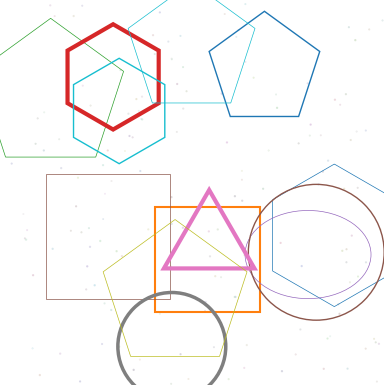[{"shape": "pentagon", "thickness": 1, "radius": 0.76, "center": [0.687, 0.82]}, {"shape": "hexagon", "thickness": 0.5, "radius": 0.93, "center": [0.868, 0.389]}, {"shape": "square", "thickness": 1.5, "radius": 0.68, "center": [0.539, 0.327]}, {"shape": "pentagon", "thickness": 0.5, "radius": 1.0, "center": [0.132, 0.753]}, {"shape": "hexagon", "thickness": 3, "radius": 0.68, "center": [0.294, 0.8]}, {"shape": "oval", "thickness": 0.5, "radius": 0.82, "center": [0.8, 0.339]}, {"shape": "square", "thickness": 0.5, "radius": 0.81, "center": [0.281, 0.386]}, {"shape": "circle", "thickness": 1, "radius": 0.88, "center": [0.821, 0.345]}, {"shape": "triangle", "thickness": 3, "radius": 0.68, "center": [0.543, 0.371]}, {"shape": "circle", "thickness": 2.5, "radius": 0.7, "center": [0.446, 0.1]}, {"shape": "pentagon", "thickness": 0.5, "radius": 0.98, "center": [0.455, 0.233]}, {"shape": "hexagon", "thickness": 1, "radius": 0.68, "center": [0.31, 0.712]}, {"shape": "pentagon", "thickness": 0.5, "radius": 0.87, "center": [0.498, 0.873]}]